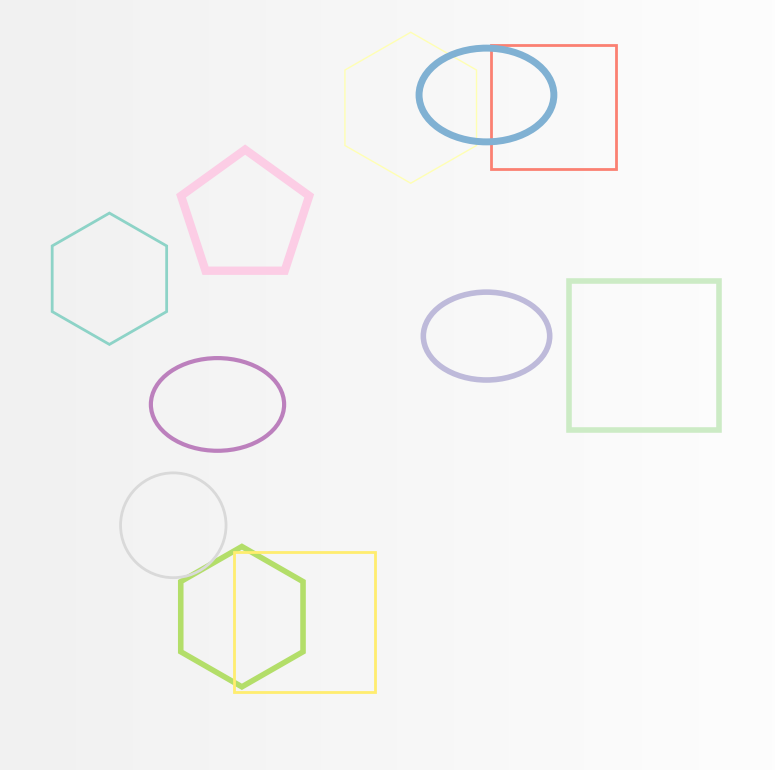[{"shape": "hexagon", "thickness": 1, "radius": 0.43, "center": [0.141, 0.638]}, {"shape": "hexagon", "thickness": 0.5, "radius": 0.49, "center": [0.53, 0.86]}, {"shape": "oval", "thickness": 2, "radius": 0.41, "center": [0.628, 0.564]}, {"shape": "square", "thickness": 1, "radius": 0.4, "center": [0.714, 0.861]}, {"shape": "oval", "thickness": 2.5, "radius": 0.43, "center": [0.628, 0.877]}, {"shape": "hexagon", "thickness": 2, "radius": 0.46, "center": [0.312, 0.199]}, {"shape": "pentagon", "thickness": 3, "radius": 0.43, "center": [0.316, 0.719]}, {"shape": "circle", "thickness": 1, "radius": 0.34, "center": [0.224, 0.318]}, {"shape": "oval", "thickness": 1.5, "radius": 0.43, "center": [0.281, 0.475]}, {"shape": "square", "thickness": 2, "radius": 0.48, "center": [0.831, 0.539]}, {"shape": "square", "thickness": 1, "radius": 0.46, "center": [0.393, 0.192]}]